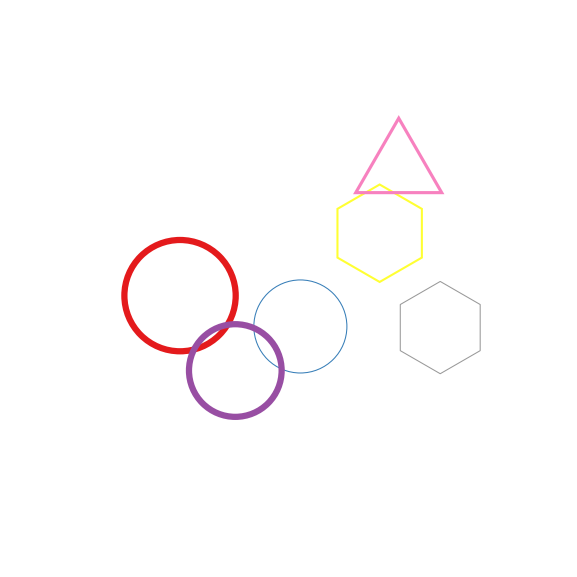[{"shape": "circle", "thickness": 3, "radius": 0.48, "center": [0.312, 0.487]}, {"shape": "circle", "thickness": 0.5, "radius": 0.4, "center": [0.52, 0.434]}, {"shape": "circle", "thickness": 3, "radius": 0.4, "center": [0.407, 0.358]}, {"shape": "hexagon", "thickness": 1, "radius": 0.42, "center": [0.657, 0.595]}, {"shape": "triangle", "thickness": 1.5, "radius": 0.43, "center": [0.69, 0.709]}, {"shape": "hexagon", "thickness": 0.5, "radius": 0.4, "center": [0.762, 0.432]}]